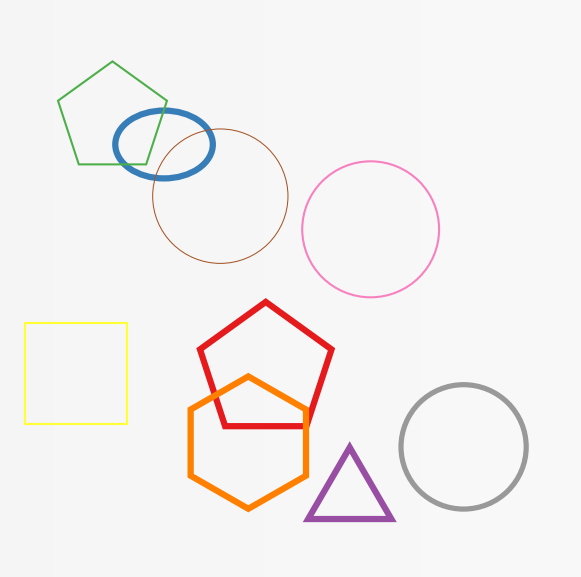[{"shape": "pentagon", "thickness": 3, "radius": 0.59, "center": [0.457, 0.357]}, {"shape": "oval", "thickness": 3, "radius": 0.42, "center": [0.282, 0.749]}, {"shape": "pentagon", "thickness": 1, "radius": 0.49, "center": [0.194, 0.794]}, {"shape": "triangle", "thickness": 3, "radius": 0.41, "center": [0.602, 0.142]}, {"shape": "hexagon", "thickness": 3, "radius": 0.57, "center": [0.427, 0.233]}, {"shape": "square", "thickness": 1, "radius": 0.44, "center": [0.131, 0.352]}, {"shape": "circle", "thickness": 0.5, "radius": 0.58, "center": [0.379, 0.659]}, {"shape": "circle", "thickness": 1, "radius": 0.59, "center": [0.638, 0.602]}, {"shape": "circle", "thickness": 2.5, "radius": 0.54, "center": [0.798, 0.225]}]